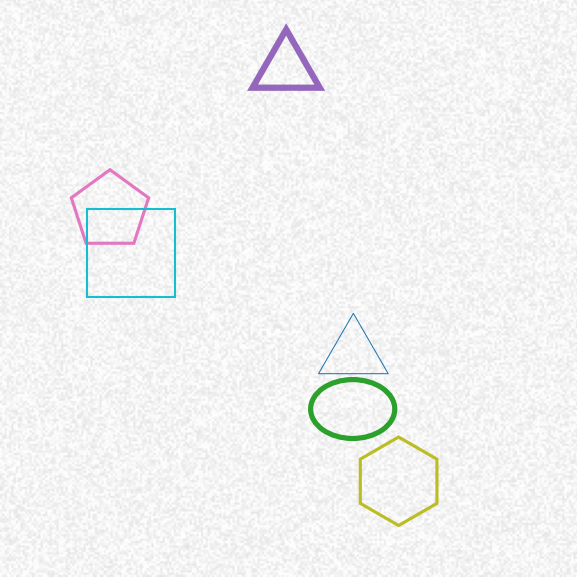[{"shape": "triangle", "thickness": 0.5, "radius": 0.35, "center": [0.612, 0.387]}, {"shape": "oval", "thickness": 2.5, "radius": 0.36, "center": [0.611, 0.291]}, {"shape": "triangle", "thickness": 3, "radius": 0.34, "center": [0.496, 0.881]}, {"shape": "pentagon", "thickness": 1.5, "radius": 0.35, "center": [0.19, 0.635]}, {"shape": "hexagon", "thickness": 1.5, "radius": 0.38, "center": [0.69, 0.166]}, {"shape": "square", "thickness": 1, "radius": 0.38, "center": [0.227, 0.561]}]